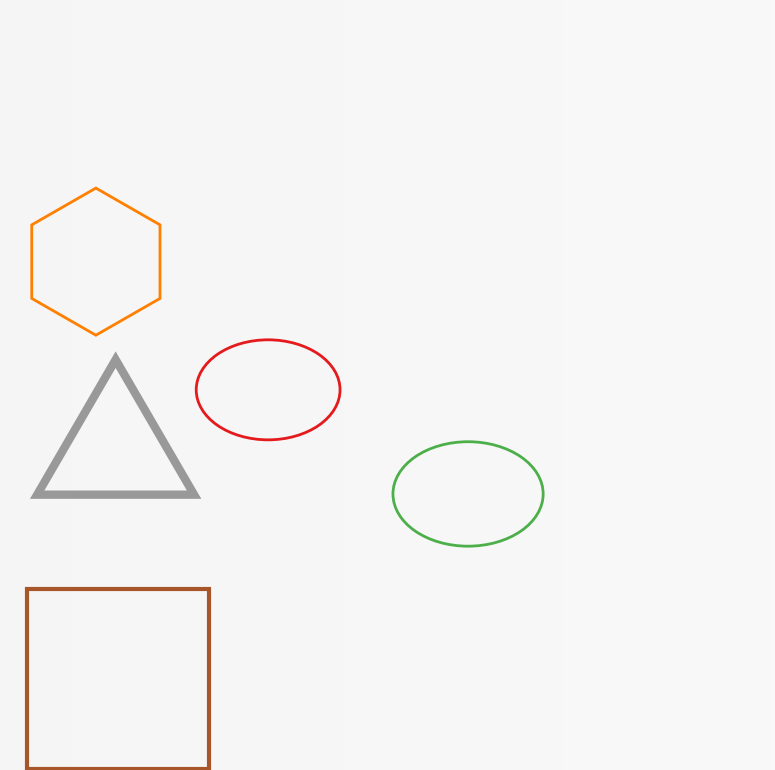[{"shape": "oval", "thickness": 1, "radius": 0.46, "center": [0.346, 0.494]}, {"shape": "oval", "thickness": 1, "radius": 0.48, "center": [0.604, 0.359]}, {"shape": "hexagon", "thickness": 1, "radius": 0.48, "center": [0.124, 0.66]}, {"shape": "square", "thickness": 1.5, "radius": 0.59, "center": [0.152, 0.118]}, {"shape": "triangle", "thickness": 3, "radius": 0.58, "center": [0.149, 0.416]}]